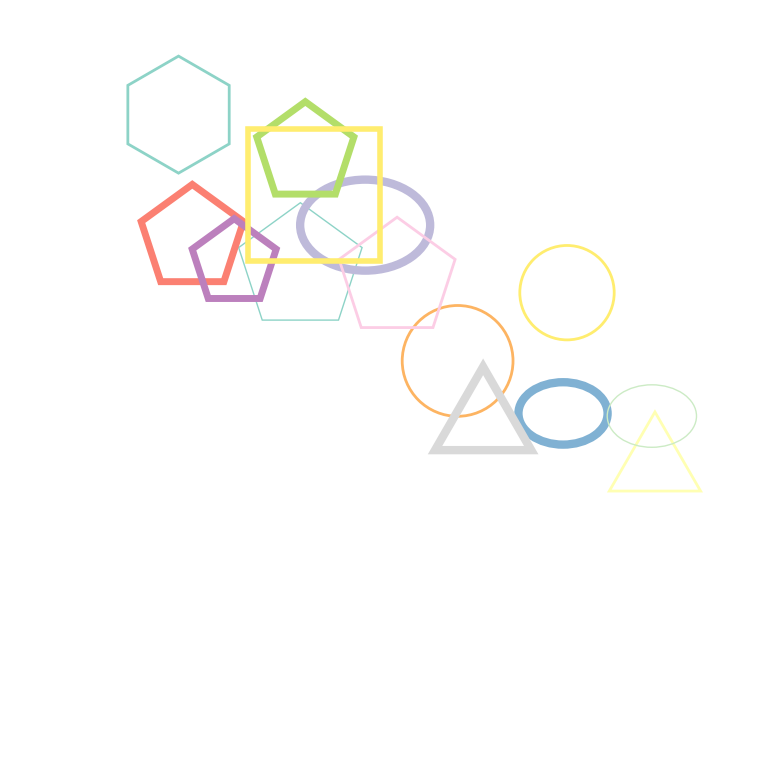[{"shape": "hexagon", "thickness": 1, "radius": 0.38, "center": [0.232, 0.851]}, {"shape": "pentagon", "thickness": 0.5, "radius": 0.42, "center": [0.39, 0.652]}, {"shape": "triangle", "thickness": 1, "radius": 0.34, "center": [0.851, 0.397]}, {"shape": "oval", "thickness": 3, "radius": 0.42, "center": [0.474, 0.708]}, {"shape": "pentagon", "thickness": 2.5, "radius": 0.35, "center": [0.25, 0.691]}, {"shape": "oval", "thickness": 3, "radius": 0.29, "center": [0.731, 0.463]}, {"shape": "circle", "thickness": 1, "radius": 0.36, "center": [0.594, 0.531]}, {"shape": "pentagon", "thickness": 2.5, "radius": 0.33, "center": [0.397, 0.802]}, {"shape": "pentagon", "thickness": 1, "radius": 0.4, "center": [0.516, 0.639]}, {"shape": "triangle", "thickness": 3, "radius": 0.36, "center": [0.627, 0.451]}, {"shape": "pentagon", "thickness": 2.5, "radius": 0.29, "center": [0.304, 0.659]}, {"shape": "oval", "thickness": 0.5, "radius": 0.29, "center": [0.847, 0.46]}, {"shape": "circle", "thickness": 1, "radius": 0.31, "center": [0.736, 0.62]}, {"shape": "square", "thickness": 2, "radius": 0.43, "center": [0.408, 0.747]}]